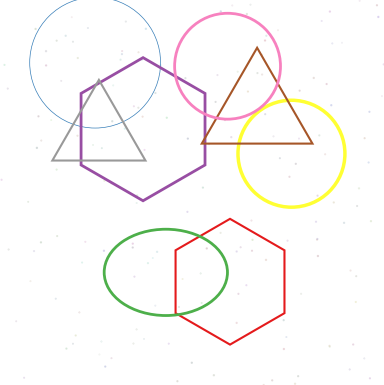[{"shape": "hexagon", "thickness": 1.5, "radius": 0.82, "center": [0.597, 0.268]}, {"shape": "circle", "thickness": 0.5, "radius": 0.85, "center": [0.247, 0.837]}, {"shape": "oval", "thickness": 2, "radius": 0.8, "center": [0.431, 0.293]}, {"shape": "hexagon", "thickness": 2, "radius": 0.93, "center": [0.372, 0.664]}, {"shape": "circle", "thickness": 2.5, "radius": 0.69, "center": [0.757, 0.601]}, {"shape": "triangle", "thickness": 1.5, "radius": 0.83, "center": [0.668, 0.71]}, {"shape": "circle", "thickness": 2, "radius": 0.69, "center": [0.591, 0.828]}, {"shape": "triangle", "thickness": 1.5, "radius": 0.7, "center": [0.257, 0.653]}]